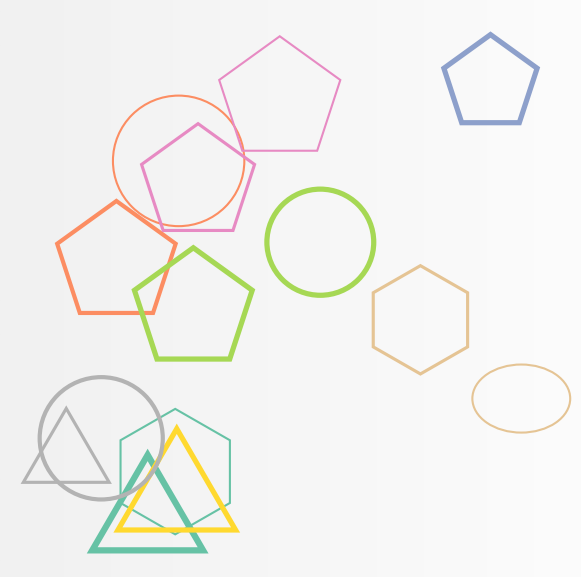[{"shape": "hexagon", "thickness": 1, "radius": 0.54, "center": [0.301, 0.182]}, {"shape": "triangle", "thickness": 3, "radius": 0.55, "center": [0.254, 0.101]}, {"shape": "circle", "thickness": 1, "radius": 0.57, "center": [0.307, 0.721]}, {"shape": "pentagon", "thickness": 2, "radius": 0.54, "center": [0.2, 0.544]}, {"shape": "pentagon", "thickness": 2.5, "radius": 0.42, "center": [0.844, 0.855]}, {"shape": "pentagon", "thickness": 1.5, "radius": 0.51, "center": [0.341, 0.683]}, {"shape": "pentagon", "thickness": 1, "radius": 0.55, "center": [0.481, 0.827]}, {"shape": "circle", "thickness": 2.5, "radius": 0.46, "center": [0.551, 0.58]}, {"shape": "pentagon", "thickness": 2.5, "radius": 0.53, "center": [0.333, 0.464]}, {"shape": "triangle", "thickness": 2.5, "radius": 0.58, "center": [0.304, 0.14]}, {"shape": "oval", "thickness": 1, "radius": 0.42, "center": [0.897, 0.309]}, {"shape": "hexagon", "thickness": 1.5, "radius": 0.47, "center": [0.723, 0.445]}, {"shape": "circle", "thickness": 2, "radius": 0.53, "center": [0.174, 0.24]}, {"shape": "triangle", "thickness": 1.5, "radius": 0.43, "center": [0.114, 0.207]}]